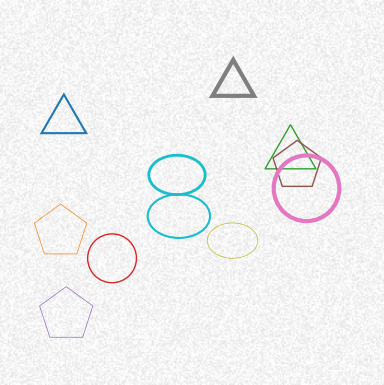[{"shape": "triangle", "thickness": 1.5, "radius": 0.34, "center": [0.166, 0.688]}, {"shape": "pentagon", "thickness": 0.5, "radius": 0.36, "center": [0.157, 0.398]}, {"shape": "triangle", "thickness": 1, "radius": 0.38, "center": [0.755, 0.6]}, {"shape": "circle", "thickness": 1, "radius": 0.32, "center": [0.291, 0.329]}, {"shape": "pentagon", "thickness": 0.5, "radius": 0.36, "center": [0.172, 0.183]}, {"shape": "pentagon", "thickness": 1, "radius": 0.33, "center": [0.772, 0.569]}, {"shape": "circle", "thickness": 3, "radius": 0.43, "center": [0.796, 0.511]}, {"shape": "triangle", "thickness": 3, "radius": 0.31, "center": [0.606, 0.782]}, {"shape": "oval", "thickness": 0.5, "radius": 0.33, "center": [0.604, 0.375]}, {"shape": "oval", "thickness": 2, "radius": 0.37, "center": [0.46, 0.546]}, {"shape": "oval", "thickness": 1.5, "radius": 0.41, "center": [0.465, 0.439]}]